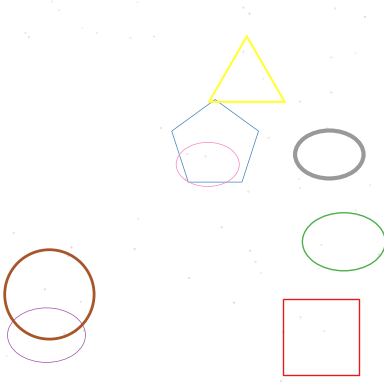[{"shape": "square", "thickness": 1, "radius": 0.5, "center": [0.834, 0.125]}, {"shape": "pentagon", "thickness": 0.5, "radius": 0.59, "center": [0.559, 0.623]}, {"shape": "oval", "thickness": 1, "radius": 0.54, "center": [0.893, 0.372]}, {"shape": "oval", "thickness": 0.5, "radius": 0.51, "center": [0.121, 0.129]}, {"shape": "triangle", "thickness": 1.5, "radius": 0.57, "center": [0.641, 0.792]}, {"shape": "circle", "thickness": 2, "radius": 0.58, "center": [0.128, 0.235]}, {"shape": "oval", "thickness": 0.5, "radius": 0.41, "center": [0.54, 0.573]}, {"shape": "oval", "thickness": 3, "radius": 0.44, "center": [0.855, 0.599]}]